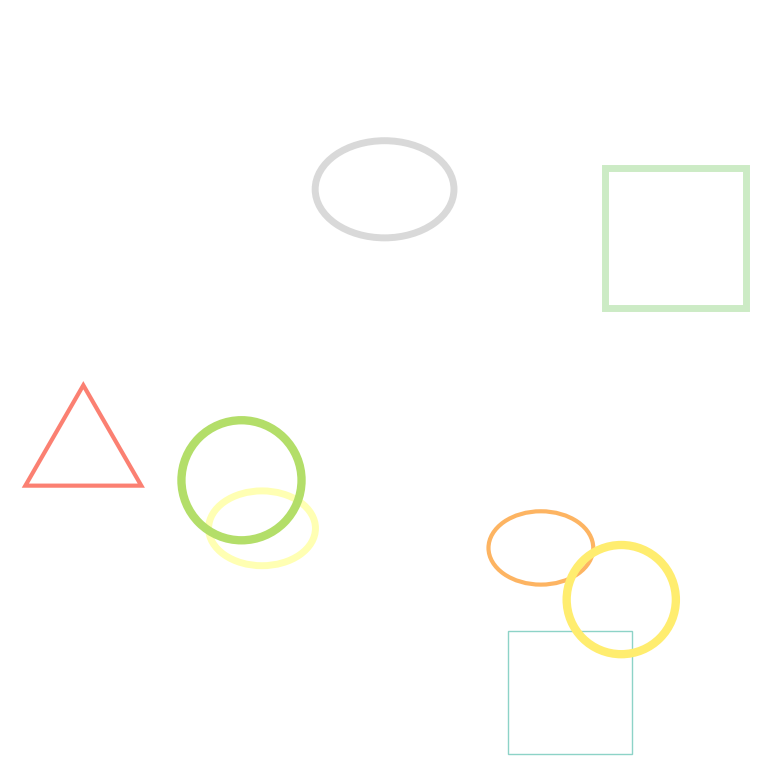[{"shape": "square", "thickness": 0.5, "radius": 0.4, "center": [0.74, 0.101]}, {"shape": "oval", "thickness": 2.5, "radius": 0.35, "center": [0.34, 0.314]}, {"shape": "triangle", "thickness": 1.5, "radius": 0.43, "center": [0.108, 0.413]}, {"shape": "oval", "thickness": 1.5, "radius": 0.34, "center": [0.702, 0.288]}, {"shape": "circle", "thickness": 3, "radius": 0.39, "center": [0.314, 0.376]}, {"shape": "oval", "thickness": 2.5, "radius": 0.45, "center": [0.499, 0.754]}, {"shape": "square", "thickness": 2.5, "radius": 0.46, "center": [0.877, 0.691]}, {"shape": "circle", "thickness": 3, "radius": 0.35, "center": [0.807, 0.221]}]